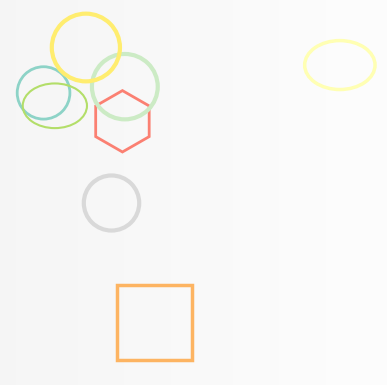[{"shape": "circle", "thickness": 2, "radius": 0.34, "center": [0.112, 0.759]}, {"shape": "oval", "thickness": 2.5, "radius": 0.45, "center": [0.877, 0.831]}, {"shape": "hexagon", "thickness": 2, "radius": 0.4, "center": [0.316, 0.685]}, {"shape": "square", "thickness": 2.5, "radius": 0.49, "center": [0.398, 0.162]}, {"shape": "oval", "thickness": 1.5, "radius": 0.41, "center": [0.142, 0.725]}, {"shape": "circle", "thickness": 3, "radius": 0.36, "center": [0.288, 0.473]}, {"shape": "circle", "thickness": 3, "radius": 0.42, "center": [0.322, 0.775]}, {"shape": "circle", "thickness": 3, "radius": 0.44, "center": [0.222, 0.877]}]